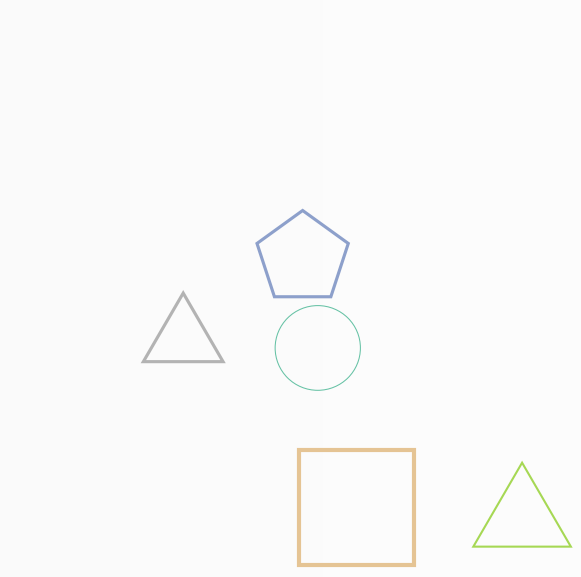[{"shape": "circle", "thickness": 0.5, "radius": 0.37, "center": [0.547, 0.397]}, {"shape": "pentagon", "thickness": 1.5, "radius": 0.41, "center": [0.521, 0.552]}, {"shape": "triangle", "thickness": 1, "radius": 0.48, "center": [0.898, 0.101]}, {"shape": "square", "thickness": 2, "radius": 0.5, "center": [0.614, 0.12]}, {"shape": "triangle", "thickness": 1.5, "radius": 0.4, "center": [0.315, 0.412]}]